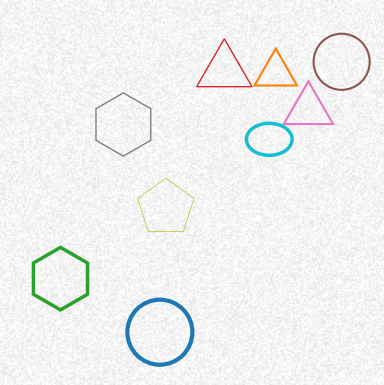[{"shape": "circle", "thickness": 3, "radius": 0.42, "center": [0.415, 0.137]}, {"shape": "triangle", "thickness": 1.5, "radius": 0.32, "center": [0.716, 0.81]}, {"shape": "hexagon", "thickness": 2.5, "radius": 0.41, "center": [0.157, 0.276]}, {"shape": "triangle", "thickness": 1, "radius": 0.41, "center": [0.583, 0.816]}, {"shape": "circle", "thickness": 1.5, "radius": 0.36, "center": [0.887, 0.839]}, {"shape": "triangle", "thickness": 1.5, "radius": 0.37, "center": [0.801, 0.715]}, {"shape": "hexagon", "thickness": 1, "radius": 0.41, "center": [0.32, 0.677]}, {"shape": "pentagon", "thickness": 0.5, "radius": 0.38, "center": [0.431, 0.461]}, {"shape": "oval", "thickness": 2.5, "radius": 0.3, "center": [0.699, 0.638]}]